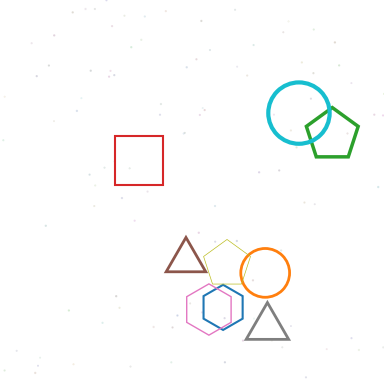[{"shape": "hexagon", "thickness": 1.5, "radius": 0.29, "center": [0.579, 0.202]}, {"shape": "circle", "thickness": 2, "radius": 0.32, "center": [0.689, 0.291]}, {"shape": "pentagon", "thickness": 2.5, "radius": 0.35, "center": [0.863, 0.65]}, {"shape": "square", "thickness": 1.5, "radius": 0.31, "center": [0.361, 0.584]}, {"shape": "triangle", "thickness": 2, "radius": 0.3, "center": [0.483, 0.324]}, {"shape": "hexagon", "thickness": 1, "radius": 0.33, "center": [0.543, 0.196]}, {"shape": "triangle", "thickness": 2, "radius": 0.32, "center": [0.695, 0.15]}, {"shape": "pentagon", "thickness": 0.5, "radius": 0.32, "center": [0.59, 0.314]}, {"shape": "circle", "thickness": 3, "radius": 0.4, "center": [0.777, 0.706]}]